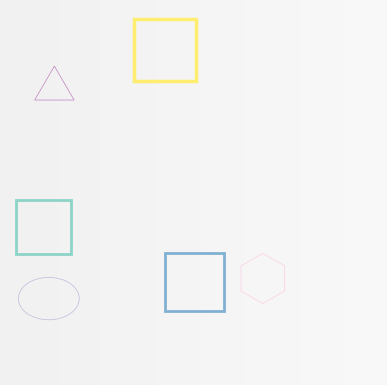[{"shape": "square", "thickness": 2, "radius": 0.35, "center": [0.113, 0.41]}, {"shape": "oval", "thickness": 0.5, "radius": 0.39, "center": [0.126, 0.224]}, {"shape": "square", "thickness": 2, "radius": 0.38, "center": [0.502, 0.267]}, {"shape": "hexagon", "thickness": 0.5, "radius": 0.33, "center": [0.678, 0.277]}, {"shape": "triangle", "thickness": 0.5, "radius": 0.29, "center": [0.14, 0.77]}, {"shape": "square", "thickness": 2.5, "radius": 0.4, "center": [0.425, 0.87]}]